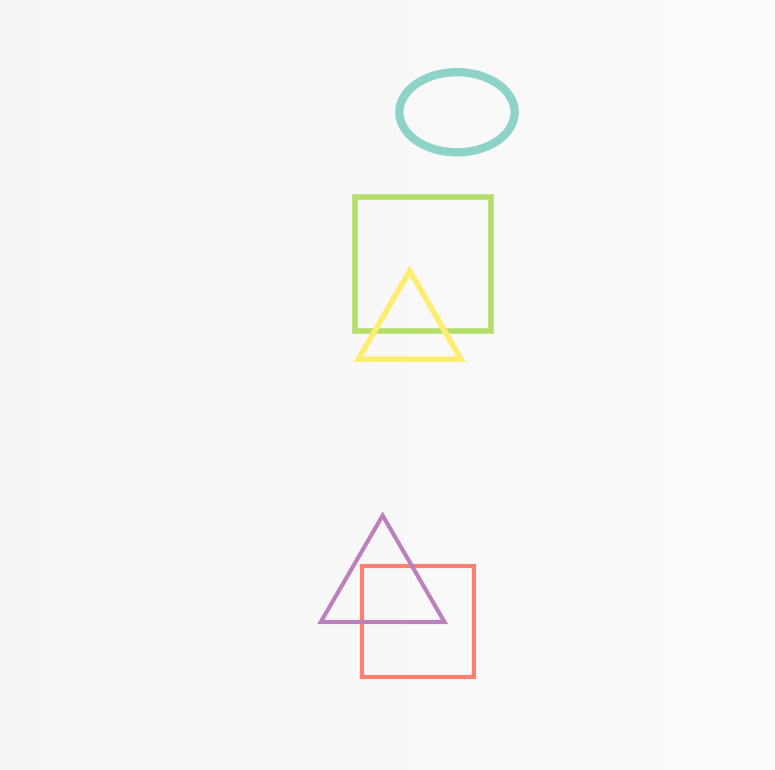[{"shape": "oval", "thickness": 3, "radius": 0.37, "center": [0.59, 0.854]}, {"shape": "square", "thickness": 1.5, "radius": 0.36, "center": [0.539, 0.193]}, {"shape": "square", "thickness": 2, "radius": 0.44, "center": [0.546, 0.657]}, {"shape": "triangle", "thickness": 1.5, "radius": 0.46, "center": [0.494, 0.238]}, {"shape": "triangle", "thickness": 2, "radius": 0.38, "center": [0.529, 0.572]}]